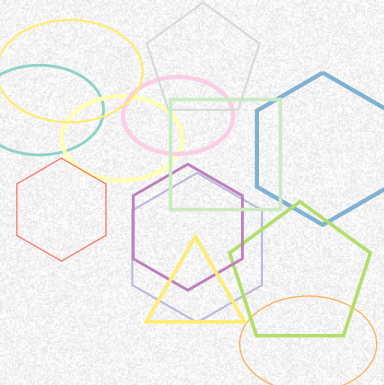[{"shape": "oval", "thickness": 2, "radius": 0.83, "center": [0.102, 0.714]}, {"shape": "oval", "thickness": 3, "radius": 0.78, "center": [0.317, 0.641]}, {"shape": "hexagon", "thickness": 1.5, "radius": 0.97, "center": [0.512, 0.357]}, {"shape": "hexagon", "thickness": 1, "radius": 0.67, "center": [0.159, 0.455]}, {"shape": "hexagon", "thickness": 3, "radius": 0.99, "center": [0.838, 0.614]}, {"shape": "oval", "thickness": 1, "radius": 0.89, "center": [0.8, 0.106]}, {"shape": "pentagon", "thickness": 2.5, "radius": 0.96, "center": [0.779, 0.284]}, {"shape": "oval", "thickness": 3, "radius": 0.71, "center": [0.463, 0.7]}, {"shape": "pentagon", "thickness": 1.5, "radius": 0.77, "center": [0.528, 0.839]}, {"shape": "hexagon", "thickness": 2, "radius": 0.82, "center": [0.488, 0.41]}, {"shape": "square", "thickness": 2.5, "radius": 0.71, "center": [0.585, 0.6]}, {"shape": "triangle", "thickness": 2.5, "radius": 0.74, "center": [0.508, 0.238]}, {"shape": "oval", "thickness": 1.5, "radius": 0.95, "center": [0.181, 0.815]}]